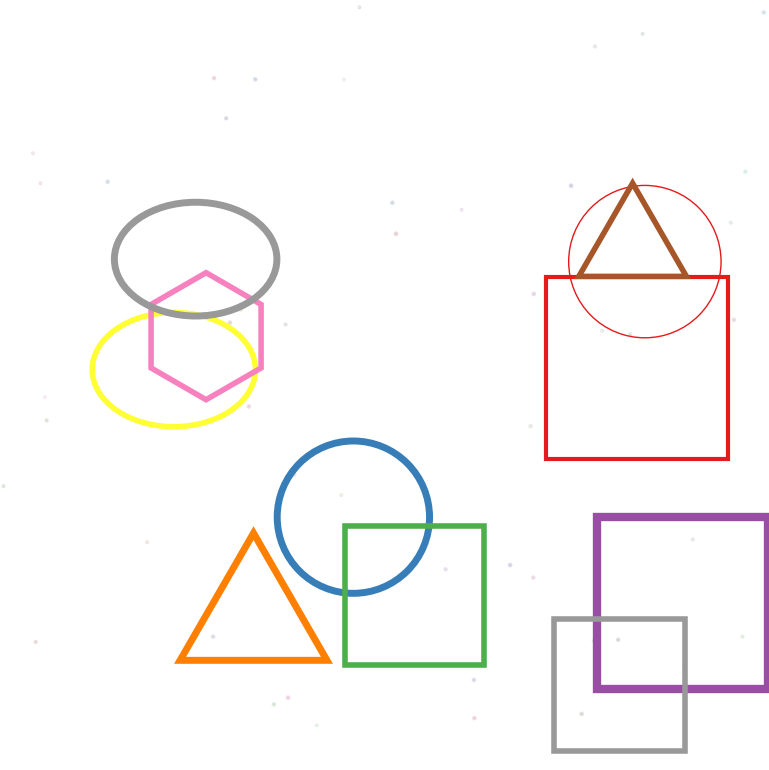[{"shape": "square", "thickness": 1.5, "radius": 0.59, "center": [0.827, 0.522]}, {"shape": "circle", "thickness": 0.5, "radius": 0.49, "center": [0.837, 0.66]}, {"shape": "circle", "thickness": 2.5, "radius": 0.49, "center": [0.459, 0.328]}, {"shape": "square", "thickness": 2, "radius": 0.45, "center": [0.538, 0.226]}, {"shape": "square", "thickness": 3, "radius": 0.56, "center": [0.886, 0.217]}, {"shape": "triangle", "thickness": 2.5, "radius": 0.55, "center": [0.329, 0.197]}, {"shape": "oval", "thickness": 2, "radius": 0.53, "center": [0.226, 0.52]}, {"shape": "triangle", "thickness": 2, "radius": 0.4, "center": [0.822, 0.681]}, {"shape": "hexagon", "thickness": 2, "radius": 0.41, "center": [0.268, 0.563]}, {"shape": "square", "thickness": 2, "radius": 0.43, "center": [0.805, 0.11]}, {"shape": "oval", "thickness": 2.5, "radius": 0.53, "center": [0.254, 0.663]}]